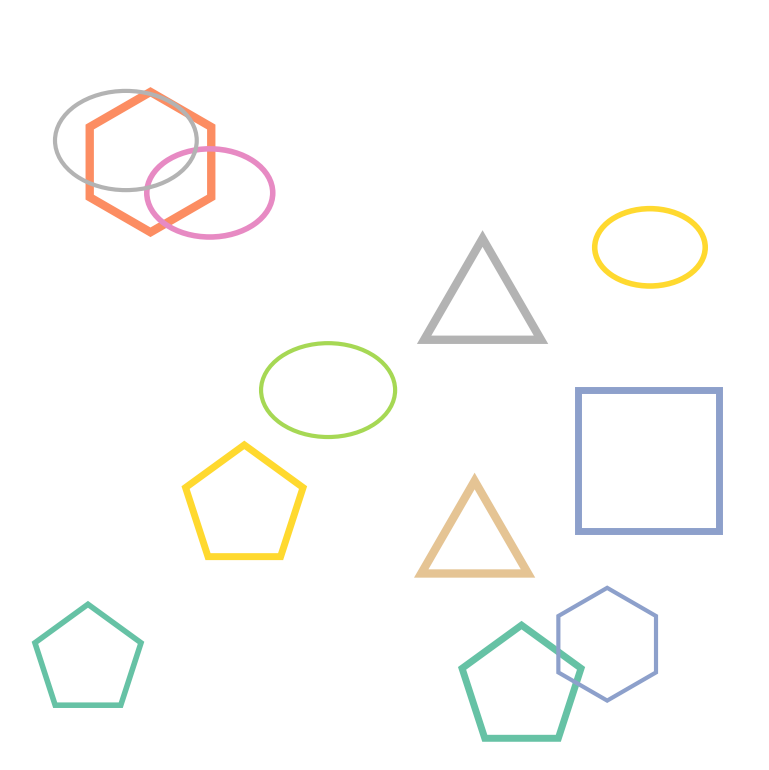[{"shape": "pentagon", "thickness": 2, "radius": 0.36, "center": [0.114, 0.143]}, {"shape": "pentagon", "thickness": 2.5, "radius": 0.41, "center": [0.677, 0.107]}, {"shape": "hexagon", "thickness": 3, "radius": 0.46, "center": [0.195, 0.789]}, {"shape": "hexagon", "thickness": 1.5, "radius": 0.37, "center": [0.789, 0.163]}, {"shape": "square", "thickness": 2.5, "radius": 0.46, "center": [0.842, 0.402]}, {"shape": "oval", "thickness": 2, "radius": 0.41, "center": [0.272, 0.749]}, {"shape": "oval", "thickness": 1.5, "radius": 0.44, "center": [0.426, 0.493]}, {"shape": "pentagon", "thickness": 2.5, "radius": 0.4, "center": [0.317, 0.342]}, {"shape": "oval", "thickness": 2, "radius": 0.36, "center": [0.844, 0.679]}, {"shape": "triangle", "thickness": 3, "radius": 0.4, "center": [0.616, 0.295]}, {"shape": "oval", "thickness": 1.5, "radius": 0.46, "center": [0.163, 0.818]}, {"shape": "triangle", "thickness": 3, "radius": 0.44, "center": [0.627, 0.603]}]